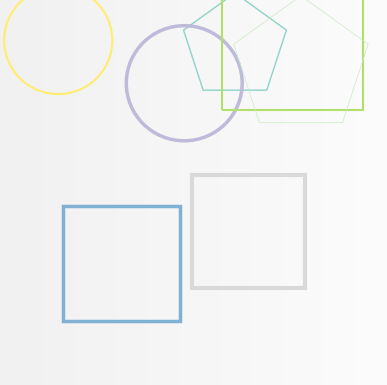[{"shape": "pentagon", "thickness": 1, "radius": 0.7, "center": [0.606, 0.879]}, {"shape": "circle", "thickness": 2.5, "radius": 0.75, "center": [0.475, 0.784]}, {"shape": "square", "thickness": 2.5, "radius": 0.75, "center": [0.313, 0.315]}, {"shape": "square", "thickness": 1.5, "radius": 0.91, "center": [0.755, 0.896]}, {"shape": "square", "thickness": 3, "radius": 0.73, "center": [0.641, 0.398]}, {"shape": "pentagon", "thickness": 0.5, "radius": 0.91, "center": [0.777, 0.829]}, {"shape": "circle", "thickness": 1.5, "radius": 0.7, "center": [0.15, 0.895]}]